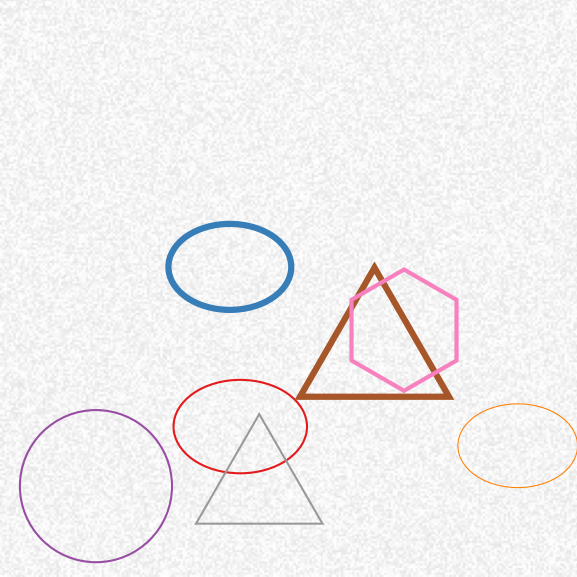[{"shape": "oval", "thickness": 1, "radius": 0.58, "center": [0.416, 0.26]}, {"shape": "oval", "thickness": 3, "radius": 0.53, "center": [0.398, 0.537]}, {"shape": "circle", "thickness": 1, "radius": 0.66, "center": [0.166, 0.157]}, {"shape": "oval", "thickness": 0.5, "radius": 0.52, "center": [0.896, 0.227]}, {"shape": "triangle", "thickness": 3, "radius": 0.75, "center": [0.648, 0.387]}, {"shape": "hexagon", "thickness": 2, "radius": 0.52, "center": [0.7, 0.427]}, {"shape": "triangle", "thickness": 1, "radius": 0.63, "center": [0.449, 0.156]}]